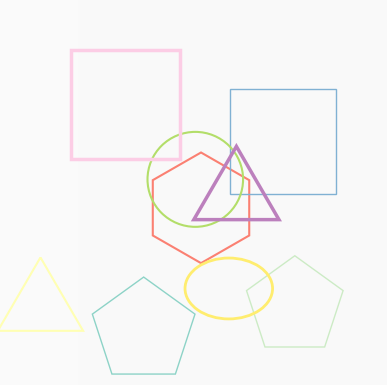[{"shape": "pentagon", "thickness": 1, "radius": 0.7, "center": [0.371, 0.141]}, {"shape": "triangle", "thickness": 1.5, "radius": 0.64, "center": [0.104, 0.204]}, {"shape": "hexagon", "thickness": 1.5, "radius": 0.72, "center": [0.519, 0.46]}, {"shape": "square", "thickness": 1, "radius": 0.68, "center": [0.73, 0.632]}, {"shape": "circle", "thickness": 1.5, "radius": 0.62, "center": [0.504, 0.534]}, {"shape": "square", "thickness": 2.5, "radius": 0.71, "center": [0.324, 0.729]}, {"shape": "triangle", "thickness": 2.5, "radius": 0.63, "center": [0.61, 0.493]}, {"shape": "pentagon", "thickness": 1, "radius": 0.66, "center": [0.761, 0.205]}, {"shape": "oval", "thickness": 2, "radius": 0.56, "center": [0.59, 0.251]}]